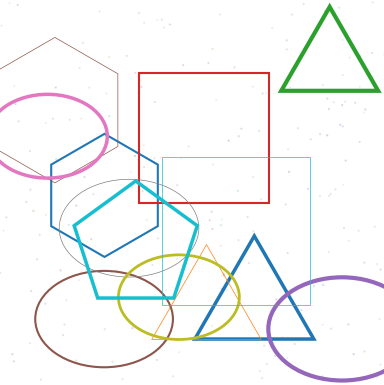[{"shape": "triangle", "thickness": 2.5, "radius": 0.89, "center": [0.661, 0.209]}, {"shape": "hexagon", "thickness": 1.5, "radius": 0.8, "center": [0.271, 0.493]}, {"shape": "triangle", "thickness": 0.5, "radius": 0.82, "center": [0.536, 0.2]}, {"shape": "triangle", "thickness": 3, "radius": 0.73, "center": [0.856, 0.837]}, {"shape": "square", "thickness": 1.5, "radius": 0.84, "center": [0.531, 0.642]}, {"shape": "oval", "thickness": 3, "radius": 0.96, "center": [0.888, 0.146]}, {"shape": "hexagon", "thickness": 0.5, "radius": 0.94, "center": [0.143, 0.714]}, {"shape": "oval", "thickness": 1.5, "radius": 0.89, "center": [0.27, 0.171]}, {"shape": "oval", "thickness": 2.5, "radius": 0.78, "center": [0.123, 0.646]}, {"shape": "oval", "thickness": 0.5, "radius": 0.91, "center": [0.335, 0.407]}, {"shape": "oval", "thickness": 2, "radius": 0.79, "center": [0.465, 0.228]}, {"shape": "square", "thickness": 0.5, "radius": 0.97, "center": [0.613, 0.4]}, {"shape": "pentagon", "thickness": 2.5, "radius": 0.84, "center": [0.353, 0.362]}]